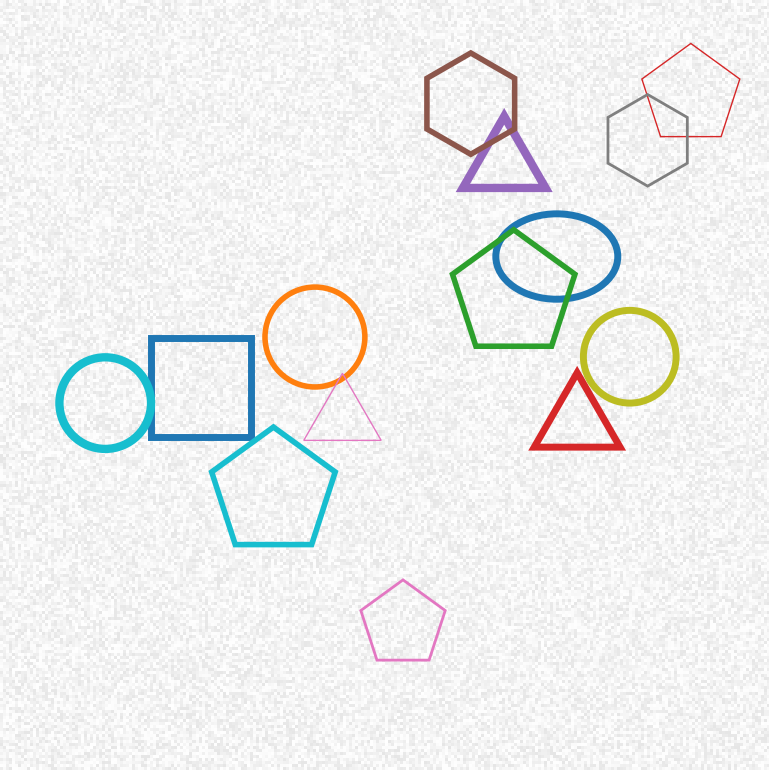[{"shape": "oval", "thickness": 2.5, "radius": 0.4, "center": [0.723, 0.667]}, {"shape": "square", "thickness": 2.5, "radius": 0.32, "center": [0.261, 0.497]}, {"shape": "circle", "thickness": 2, "radius": 0.32, "center": [0.409, 0.562]}, {"shape": "pentagon", "thickness": 2, "radius": 0.42, "center": [0.667, 0.618]}, {"shape": "pentagon", "thickness": 0.5, "radius": 0.33, "center": [0.897, 0.877]}, {"shape": "triangle", "thickness": 2.5, "radius": 0.32, "center": [0.75, 0.451]}, {"shape": "triangle", "thickness": 3, "radius": 0.31, "center": [0.655, 0.787]}, {"shape": "hexagon", "thickness": 2, "radius": 0.33, "center": [0.611, 0.865]}, {"shape": "pentagon", "thickness": 1, "radius": 0.29, "center": [0.523, 0.189]}, {"shape": "triangle", "thickness": 0.5, "radius": 0.29, "center": [0.445, 0.457]}, {"shape": "hexagon", "thickness": 1, "radius": 0.3, "center": [0.841, 0.818]}, {"shape": "circle", "thickness": 2.5, "radius": 0.3, "center": [0.818, 0.537]}, {"shape": "pentagon", "thickness": 2, "radius": 0.42, "center": [0.355, 0.361]}, {"shape": "circle", "thickness": 3, "radius": 0.3, "center": [0.137, 0.476]}]